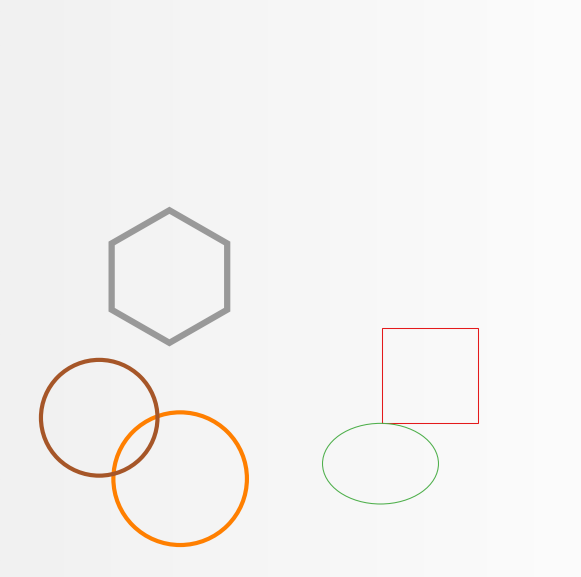[{"shape": "square", "thickness": 0.5, "radius": 0.41, "center": [0.739, 0.35]}, {"shape": "oval", "thickness": 0.5, "radius": 0.5, "center": [0.655, 0.196]}, {"shape": "circle", "thickness": 2, "radius": 0.57, "center": [0.31, 0.17]}, {"shape": "circle", "thickness": 2, "radius": 0.5, "center": [0.171, 0.276]}, {"shape": "hexagon", "thickness": 3, "radius": 0.57, "center": [0.291, 0.52]}]